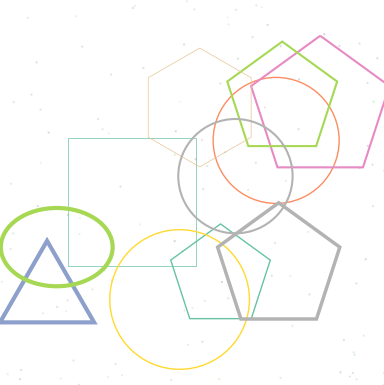[{"shape": "pentagon", "thickness": 1, "radius": 0.68, "center": [0.573, 0.282]}, {"shape": "square", "thickness": 0.5, "radius": 0.83, "center": [0.343, 0.476]}, {"shape": "circle", "thickness": 1, "radius": 0.82, "center": [0.717, 0.635]}, {"shape": "triangle", "thickness": 3, "radius": 0.71, "center": [0.122, 0.233]}, {"shape": "pentagon", "thickness": 1.5, "radius": 0.94, "center": [0.832, 0.718]}, {"shape": "pentagon", "thickness": 1.5, "radius": 0.75, "center": [0.733, 0.742]}, {"shape": "oval", "thickness": 3, "radius": 0.73, "center": [0.147, 0.358]}, {"shape": "circle", "thickness": 1, "radius": 0.91, "center": [0.466, 0.222]}, {"shape": "hexagon", "thickness": 0.5, "radius": 0.77, "center": [0.519, 0.721]}, {"shape": "pentagon", "thickness": 2.5, "radius": 0.83, "center": [0.724, 0.306]}, {"shape": "circle", "thickness": 1.5, "radius": 0.74, "center": [0.612, 0.542]}]